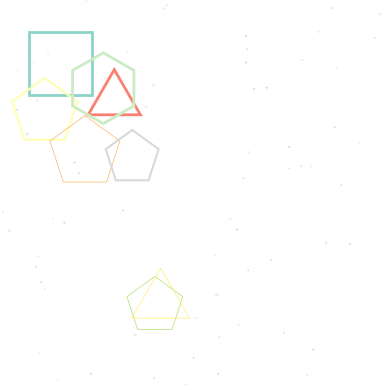[{"shape": "square", "thickness": 2, "radius": 0.41, "center": [0.158, 0.835]}, {"shape": "pentagon", "thickness": 1.5, "radius": 0.44, "center": [0.116, 0.709]}, {"shape": "triangle", "thickness": 2, "radius": 0.39, "center": [0.297, 0.741]}, {"shape": "pentagon", "thickness": 0.5, "radius": 0.48, "center": [0.221, 0.604]}, {"shape": "pentagon", "thickness": 0.5, "radius": 0.38, "center": [0.402, 0.206]}, {"shape": "pentagon", "thickness": 1.5, "radius": 0.36, "center": [0.343, 0.59]}, {"shape": "hexagon", "thickness": 2, "radius": 0.46, "center": [0.268, 0.771]}, {"shape": "triangle", "thickness": 0.5, "radius": 0.43, "center": [0.417, 0.217]}]